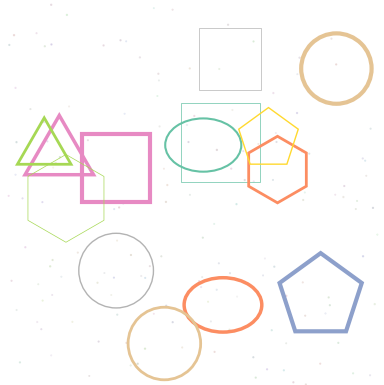[{"shape": "square", "thickness": 0.5, "radius": 0.52, "center": [0.573, 0.629]}, {"shape": "oval", "thickness": 1.5, "radius": 0.49, "center": [0.528, 0.623]}, {"shape": "oval", "thickness": 2.5, "radius": 0.5, "center": [0.579, 0.208]}, {"shape": "hexagon", "thickness": 2, "radius": 0.43, "center": [0.721, 0.56]}, {"shape": "pentagon", "thickness": 3, "radius": 0.56, "center": [0.833, 0.23]}, {"shape": "triangle", "thickness": 2.5, "radius": 0.51, "center": [0.154, 0.598]}, {"shape": "square", "thickness": 3, "radius": 0.44, "center": [0.302, 0.565]}, {"shape": "hexagon", "thickness": 0.5, "radius": 0.57, "center": [0.171, 0.485]}, {"shape": "triangle", "thickness": 2, "radius": 0.4, "center": [0.115, 0.614]}, {"shape": "pentagon", "thickness": 1, "radius": 0.41, "center": [0.697, 0.639]}, {"shape": "circle", "thickness": 3, "radius": 0.46, "center": [0.874, 0.822]}, {"shape": "circle", "thickness": 2, "radius": 0.47, "center": [0.427, 0.108]}, {"shape": "square", "thickness": 0.5, "radius": 0.4, "center": [0.597, 0.846]}, {"shape": "circle", "thickness": 1, "radius": 0.48, "center": [0.302, 0.297]}]